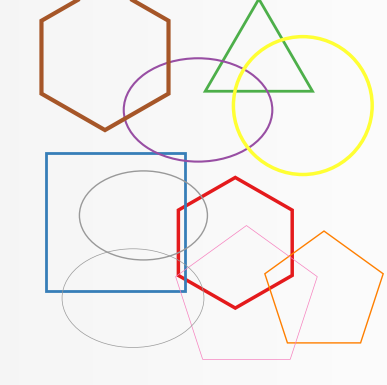[{"shape": "hexagon", "thickness": 2.5, "radius": 0.85, "center": [0.607, 0.369]}, {"shape": "square", "thickness": 2, "radius": 0.9, "center": [0.299, 0.424]}, {"shape": "triangle", "thickness": 2, "radius": 0.8, "center": [0.668, 0.843]}, {"shape": "oval", "thickness": 1.5, "radius": 0.96, "center": [0.511, 0.714]}, {"shape": "pentagon", "thickness": 1, "radius": 0.8, "center": [0.836, 0.239]}, {"shape": "circle", "thickness": 2.5, "radius": 0.9, "center": [0.781, 0.726]}, {"shape": "hexagon", "thickness": 3, "radius": 0.95, "center": [0.271, 0.851]}, {"shape": "pentagon", "thickness": 0.5, "radius": 0.96, "center": [0.636, 0.222]}, {"shape": "oval", "thickness": 1, "radius": 0.83, "center": [0.37, 0.44]}, {"shape": "oval", "thickness": 0.5, "radius": 0.92, "center": [0.343, 0.226]}]